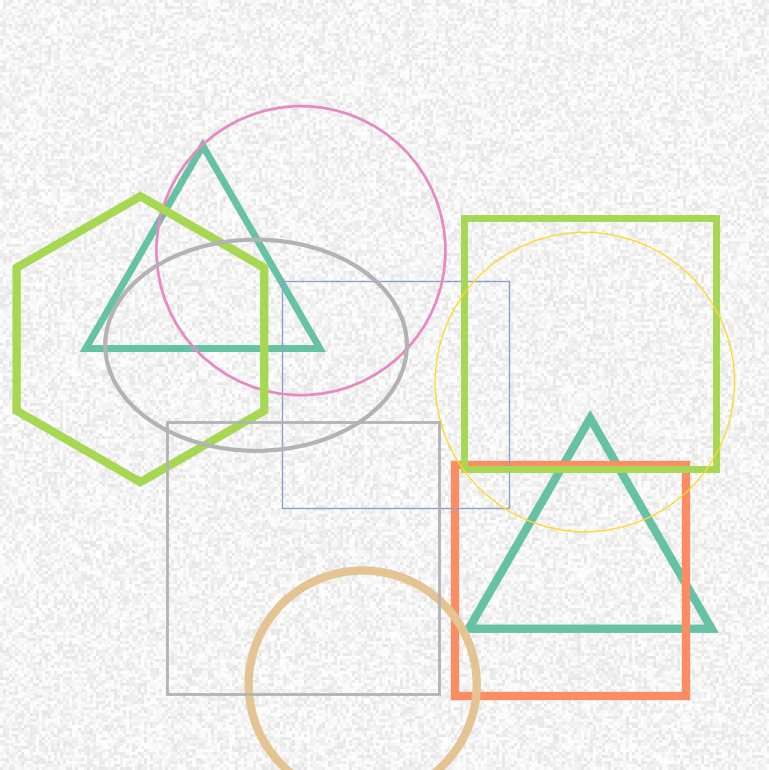[{"shape": "triangle", "thickness": 3, "radius": 0.91, "center": [0.766, 0.275]}, {"shape": "triangle", "thickness": 2.5, "radius": 0.88, "center": [0.263, 0.635]}, {"shape": "square", "thickness": 3, "radius": 0.75, "center": [0.741, 0.246]}, {"shape": "square", "thickness": 0.5, "radius": 0.74, "center": [0.514, 0.488]}, {"shape": "circle", "thickness": 1, "radius": 0.94, "center": [0.391, 0.674]}, {"shape": "hexagon", "thickness": 3, "radius": 0.93, "center": [0.182, 0.559]}, {"shape": "square", "thickness": 2.5, "radius": 0.82, "center": [0.766, 0.554]}, {"shape": "circle", "thickness": 0.5, "radius": 0.97, "center": [0.76, 0.504]}, {"shape": "circle", "thickness": 3, "radius": 0.74, "center": [0.471, 0.111]}, {"shape": "square", "thickness": 1, "radius": 0.88, "center": [0.393, 0.275]}, {"shape": "oval", "thickness": 1.5, "radius": 0.98, "center": [0.333, 0.552]}]